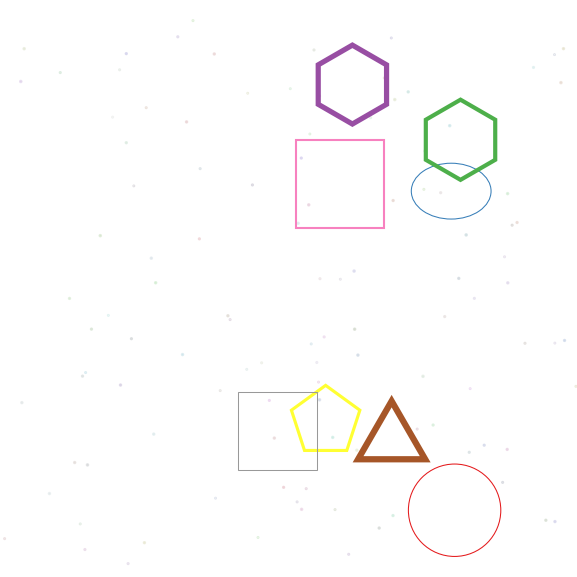[{"shape": "circle", "thickness": 0.5, "radius": 0.4, "center": [0.787, 0.116]}, {"shape": "oval", "thickness": 0.5, "radius": 0.35, "center": [0.781, 0.668]}, {"shape": "hexagon", "thickness": 2, "radius": 0.35, "center": [0.797, 0.757]}, {"shape": "hexagon", "thickness": 2.5, "radius": 0.34, "center": [0.61, 0.853]}, {"shape": "pentagon", "thickness": 1.5, "radius": 0.31, "center": [0.564, 0.27]}, {"shape": "triangle", "thickness": 3, "radius": 0.34, "center": [0.678, 0.237]}, {"shape": "square", "thickness": 1, "radius": 0.38, "center": [0.589, 0.68]}, {"shape": "square", "thickness": 0.5, "radius": 0.34, "center": [0.481, 0.252]}]